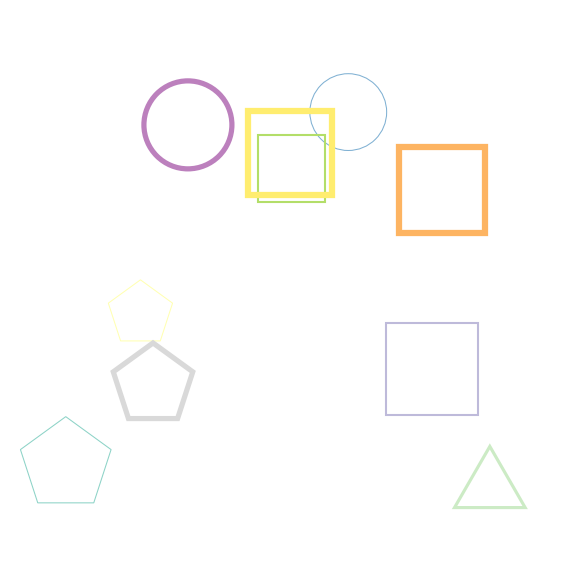[{"shape": "pentagon", "thickness": 0.5, "radius": 0.41, "center": [0.114, 0.195]}, {"shape": "pentagon", "thickness": 0.5, "radius": 0.29, "center": [0.243, 0.456]}, {"shape": "square", "thickness": 1, "radius": 0.4, "center": [0.748, 0.36]}, {"shape": "circle", "thickness": 0.5, "radius": 0.33, "center": [0.603, 0.805]}, {"shape": "square", "thickness": 3, "radius": 0.37, "center": [0.766, 0.67]}, {"shape": "square", "thickness": 1, "radius": 0.29, "center": [0.505, 0.707]}, {"shape": "pentagon", "thickness": 2.5, "radius": 0.36, "center": [0.265, 0.333]}, {"shape": "circle", "thickness": 2.5, "radius": 0.38, "center": [0.325, 0.783]}, {"shape": "triangle", "thickness": 1.5, "radius": 0.35, "center": [0.848, 0.156]}, {"shape": "square", "thickness": 3, "radius": 0.36, "center": [0.502, 0.735]}]